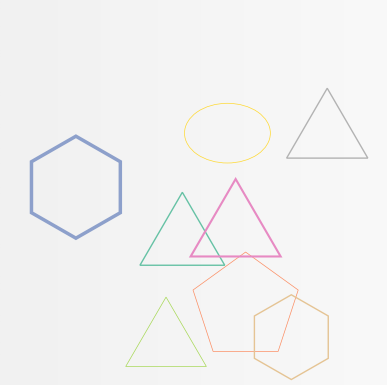[{"shape": "triangle", "thickness": 1, "radius": 0.63, "center": [0.471, 0.374]}, {"shape": "pentagon", "thickness": 0.5, "radius": 0.71, "center": [0.634, 0.203]}, {"shape": "hexagon", "thickness": 2.5, "radius": 0.66, "center": [0.196, 0.514]}, {"shape": "triangle", "thickness": 1.5, "radius": 0.67, "center": [0.608, 0.401]}, {"shape": "triangle", "thickness": 0.5, "radius": 0.6, "center": [0.428, 0.108]}, {"shape": "oval", "thickness": 0.5, "radius": 0.55, "center": [0.587, 0.654]}, {"shape": "hexagon", "thickness": 1, "radius": 0.55, "center": [0.752, 0.124]}, {"shape": "triangle", "thickness": 1, "radius": 0.6, "center": [0.844, 0.65]}]